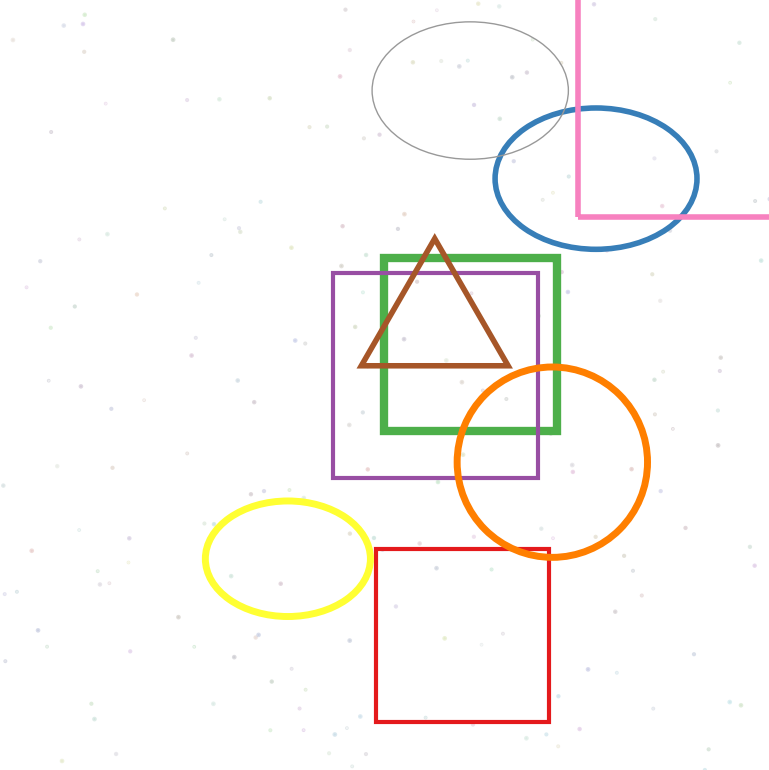[{"shape": "square", "thickness": 1.5, "radius": 0.56, "center": [0.6, 0.174]}, {"shape": "oval", "thickness": 2, "radius": 0.66, "center": [0.774, 0.768]}, {"shape": "square", "thickness": 3, "radius": 0.56, "center": [0.611, 0.552]}, {"shape": "square", "thickness": 1.5, "radius": 0.67, "center": [0.566, 0.512]}, {"shape": "circle", "thickness": 2.5, "radius": 0.62, "center": [0.717, 0.4]}, {"shape": "oval", "thickness": 2.5, "radius": 0.54, "center": [0.374, 0.274]}, {"shape": "triangle", "thickness": 2, "radius": 0.55, "center": [0.565, 0.58]}, {"shape": "square", "thickness": 2, "radius": 0.71, "center": [0.893, 0.86]}, {"shape": "oval", "thickness": 0.5, "radius": 0.64, "center": [0.611, 0.882]}]